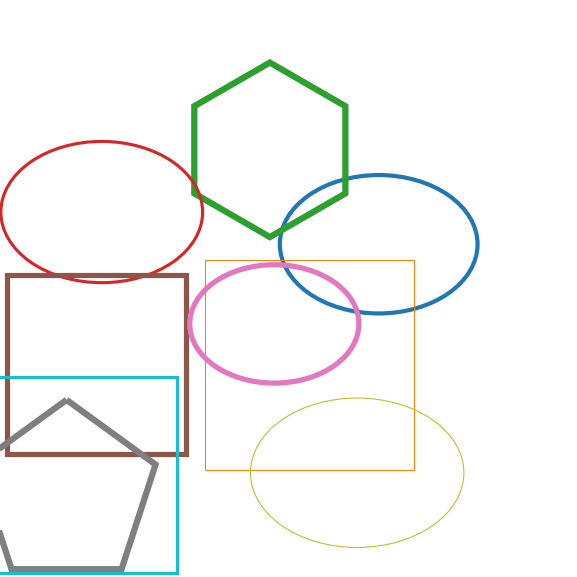[{"shape": "oval", "thickness": 2, "radius": 0.86, "center": [0.656, 0.576]}, {"shape": "square", "thickness": 0.5, "radius": 0.91, "center": [0.536, 0.368]}, {"shape": "hexagon", "thickness": 3, "radius": 0.76, "center": [0.467, 0.74]}, {"shape": "oval", "thickness": 1.5, "radius": 0.87, "center": [0.176, 0.632]}, {"shape": "square", "thickness": 2.5, "radius": 0.77, "center": [0.167, 0.369]}, {"shape": "oval", "thickness": 2.5, "radius": 0.73, "center": [0.475, 0.438]}, {"shape": "pentagon", "thickness": 3, "radius": 0.81, "center": [0.115, 0.145]}, {"shape": "oval", "thickness": 0.5, "radius": 0.92, "center": [0.618, 0.181]}, {"shape": "square", "thickness": 1.5, "radius": 0.85, "center": [0.137, 0.176]}]